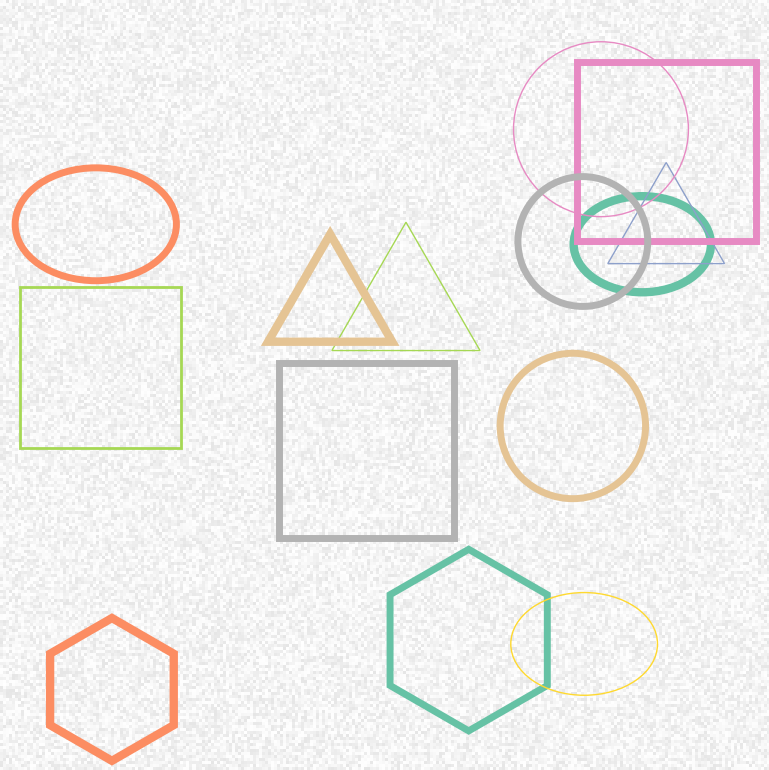[{"shape": "hexagon", "thickness": 2.5, "radius": 0.59, "center": [0.609, 0.169]}, {"shape": "oval", "thickness": 3, "radius": 0.45, "center": [0.834, 0.683]}, {"shape": "oval", "thickness": 2.5, "radius": 0.52, "center": [0.124, 0.709]}, {"shape": "hexagon", "thickness": 3, "radius": 0.46, "center": [0.145, 0.105]}, {"shape": "triangle", "thickness": 0.5, "radius": 0.44, "center": [0.865, 0.701]}, {"shape": "square", "thickness": 2.5, "radius": 0.58, "center": [0.865, 0.804]}, {"shape": "circle", "thickness": 0.5, "radius": 0.57, "center": [0.78, 0.832]}, {"shape": "triangle", "thickness": 0.5, "radius": 0.56, "center": [0.527, 0.6]}, {"shape": "square", "thickness": 1, "radius": 0.52, "center": [0.131, 0.523]}, {"shape": "oval", "thickness": 0.5, "radius": 0.48, "center": [0.759, 0.164]}, {"shape": "triangle", "thickness": 3, "radius": 0.47, "center": [0.429, 0.603]}, {"shape": "circle", "thickness": 2.5, "radius": 0.47, "center": [0.744, 0.447]}, {"shape": "square", "thickness": 2.5, "radius": 0.57, "center": [0.476, 0.415]}, {"shape": "circle", "thickness": 2.5, "radius": 0.42, "center": [0.757, 0.686]}]